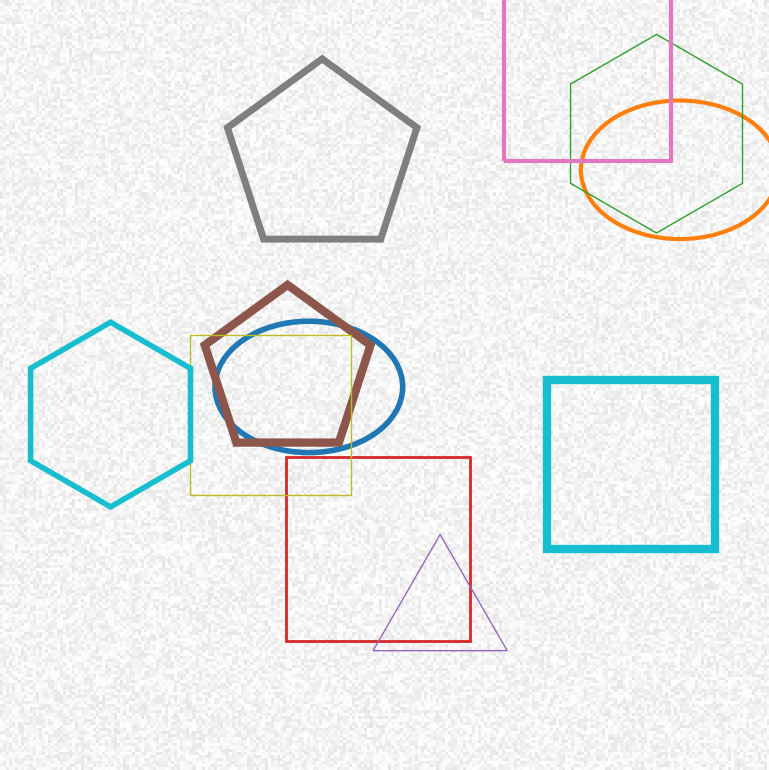[{"shape": "oval", "thickness": 2, "radius": 0.61, "center": [0.401, 0.498]}, {"shape": "oval", "thickness": 1.5, "radius": 0.64, "center": [0.883, 0.779]}, {"shape": "hexagon", "thickness": 0.5, "radius": 0.64, "center": [0.853, 0.826]}, {"shape": "square", "thickness": 1, "radius": 0.6, "center": [0.491, 0.287]}, {"shape": "triangle", "thickness": 0.5, "radius": 0.5, "center": [0.572, 0.205]}, {"shape": "pentagon", "thickness": 3, "radius": 0.57, "center": [0.374, 0.517]}, {"shape": "square", "thickness": 1.5, "radius": 0.54, "center": [0.763, 0.9]}, {"shape": "pentagon", "thickness": 2.5, "radius": 0.65, "center": [0.418, 0.794]}, {"shape": "square", "thickness": 0.5, "radius": 0.52, "center": [0.351, 0.461]}, {"shape": "square", "thickness": 3, "radius": 0.55, "center": [0.819, 0.397]}, {"shape": "hexagon", "thickness": 2, "radius": 0.6, "center": [0.144, 0.462]}]